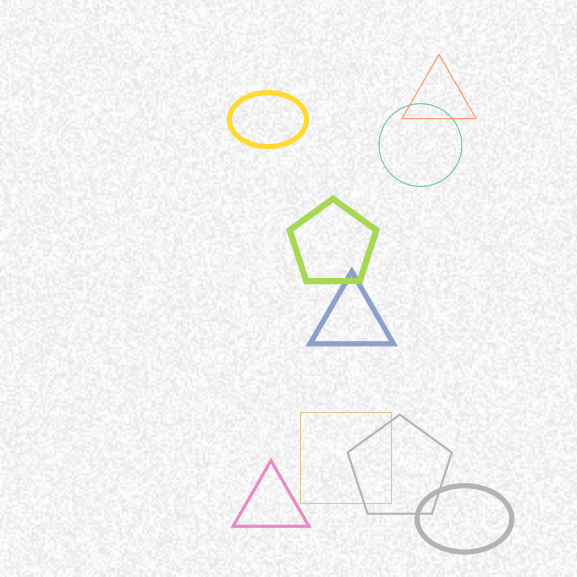[{"shape": "circle", "thickness": 0.5, "radius": 0.36, "center": [0.728, 0.748]}, {"shape": "triangle", "thickness": 0.5, "radius": 0.37, "center": [0.76, 0.831]}, {"shape": "triangle", "thickness": 2.5, "radius": 0.42, "center": [0.609, 0.446]}, {"shape": "triangle", "thickness": 1.5, "radius": 0.38, "center": [0.469, 0.126]}, {"shape": "pentagon", "thickness": 3, "radius": 0.39, "center": [0.577, 0.576]}, {"shape": "oval", "thickness": 2.5, "radius": 0.33, "center": [0.464, 0.792]}, {"shape": "square", "thickness": 0.5, "radius": 0.39, "center": [0.599, 0.207]}, {"shape": "pentagon", "thickness": 1, "radius": 0.47, "center": [0.692, 0.186]}, {"shape": "oval", "thickness": 2.5, "radius": 0.41, "center": [0.804, 0.101]}]